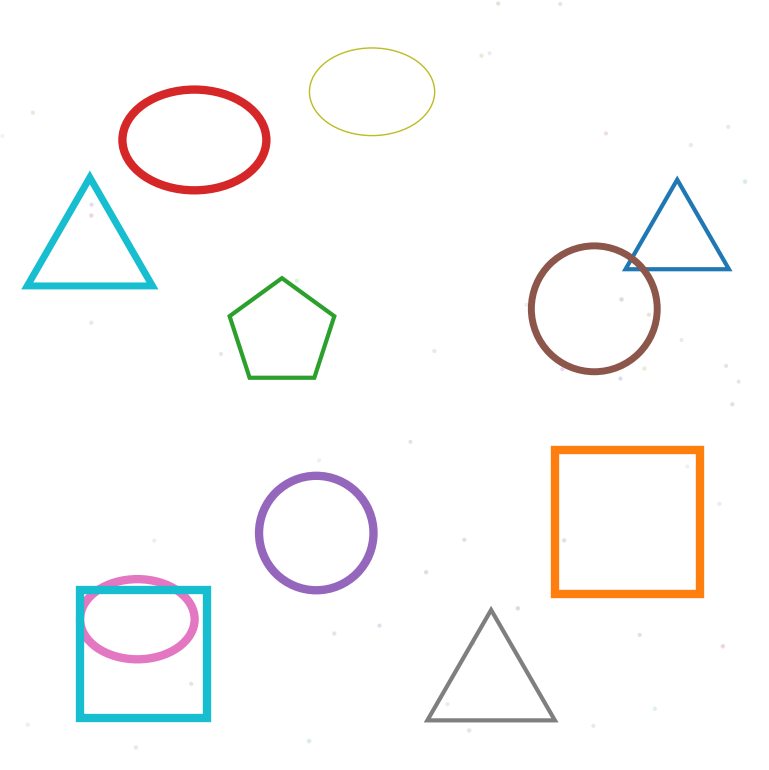[{"shape": "triangle", "thickness": 1.5, "radius": 0.39, "center": [0.88, 0.689]}, {"shape": "square", "thickness": 3, "radius": 0.47, "center": [0.815, 0.322]}, {"shape": "pentagon", "thickness": 1.5, "radius": 0.36, "center": [0.366, 0.567]}, {"shape": "oval", "thickness": 3, "radius": 0.47, "center": [0.252, 0.818]}, {"shape": "circle", "thickness": 3, "radius": 0.37, "center": [0.411, 0.308]}, {"shape": "circle", "thickness": 2.5, "radius": 0.41, "center": [0.772, 0.599]}, {"shape": "oval", "thickness": 3, "radius": 0.37, "center": [0.178, 0.196]}, {"shape": "triangle", "thickness": 1.5, "radius": 0.48, "center": [0.638, 0.112]}, {"shape": "oval", "thickness": 0.5, "radius": 0.41, "center": [0.483, 0.881]}, {"shape": "square", "thickness": 3, "radius": 0.41, "center": [0.186, 0.151]}, {"shape": "triangle", "thickness": 2.5, "radius": 0.47, "center": [0.117, 0.676]}]